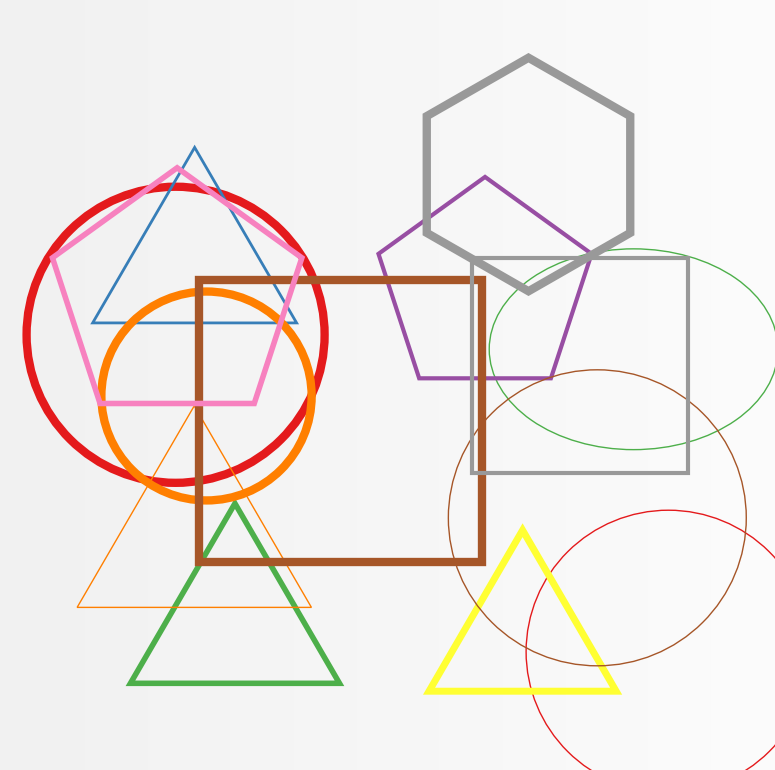[{"shape": "circle", "thickness": 0.5, "radius": 0.92, "center": [0.863, 0.154]}, {"shape": "circle", "thickness": 3, "radius": 0.96, "center": [0.227, 0.565]}, {"shape": "triangle", "thickness": 1, "radius": 0.76, "center": [0.251, 0.657]}, {"shape": "oval", "thickness": 0.5, "radius": 0.93, "center": [0.818, 0.546]}, {"shape": "triangle", "thickness": 2, "radius": 0.78, "center": [0.303, 0.19]}, {"shape": "pentagon", "thickness": 1.5, "radius": 0.72, "center": [0.626, 0.626]}, {"shape": "circle", "thickness": 3, "radius": 0.68, "center": [0.266, 0.486]}, {"shape": "triangle", "thickness": 0.5, "radius": 0.87, "center": [0.251, 0.298]}, {"shape": "triangle", "thickness": 2.5, "radius": 0.7, "center": [0.674, 0.172]}, {"shape": "square", "thickness": 3, "radius": 0.91, "center": [0.439, 0.453]}, {"shape": "circle", "thickness": 0.5, "radius": 0.96, "center": [0.771, 0.328]}, {"shape": "pentagon", "thickness": 2, "radius": 0.85, "center": [0.229, 0.613]}, {"shape": "hexagon", "thickness": 3, "radius": 0.76, "center": [0.682, 0.773]}, {"shape": "square", "thickness": 1.5, "radius": 0.7, "center": [0.748, 0.525]}]